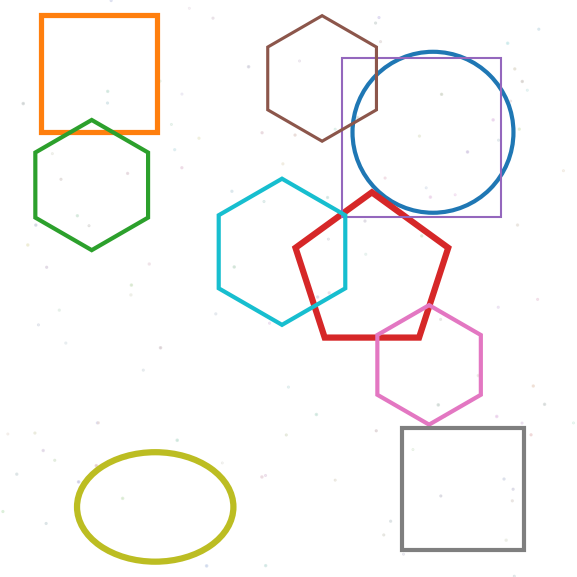[{"shape": "circle", "thickness": 2, "radius": 0.7, "center": [0.75, 0.77]}, {"shape": "square", "thickness": 2.5, "radius": 0.51, "center": [0.171, 0.873]}, {"shape": "hexagon", "thickness": 2, "radius": 0.56, "center": [0.159, 0.679]}, {"shape": "pentagon", "thickness": 3, "radius": 0.7, "center": [0.644, 0.527]}, {"shape": "square", "thickness": 1, "radius": 0.69, "center": [0.729, 0.761]}, {"shape": "hexagon", "thickness": 1.5, "radius": 0.54, "center": [0.558, 0.863]}, {"shape": "hexagon", "thickness": 2, "radius": 0.52, "center": [0.743, 0.367]}, {"shape": "square", "thickness": 2, "radius": 0.53, "center": [0.801, 0.152]}, {"shape": "oval", "thickness": 3, "radius": 0.68, "center": [0.269, 0.121]}, {"shape": "hexagon", "thickness": 2, "radius": 0.63, "center": [0.488, 0.563]}]